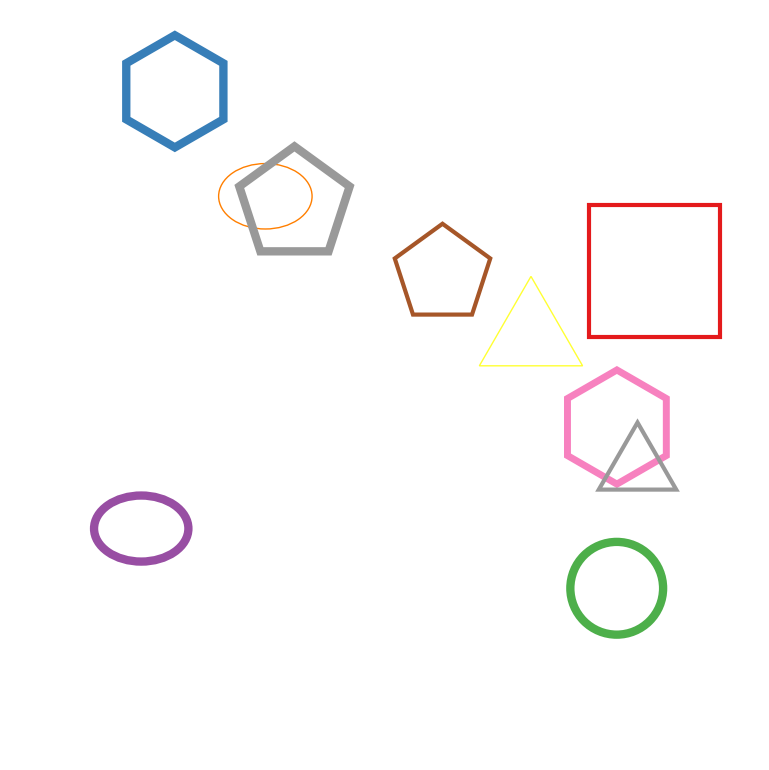[{"shape": "square", "thickness": 1.5, "radius": 0.43, "center": [0.85, 0.648]}, {"shape": "hexagon", "thickness": 3, "radius": 0.36, "center": [0.227, 0.881]}, {"shape": "circle", "thickness": 3, "radius": 0.3, "center": [0.801, 0.236]}, {"shape": "oval", "thickness": 3, "radius": 0.31, "center": [0.183, 0.314]}, {"shape": "oval", "thickness": 0.5, "radius": 0.3, "center": [0.345, 0.745]}, {"shape": "triangle", "thickness": 0.5, "radius": 0.39, "center": [0.69, 0.564]}, {"shape": "pentagon", "thickness": 1.5, "radius": 0.33, "center": [0.575, 0.644]}, {"shape": "hexagon", "thickness": 2.5, "radius": 0.37, "center": [0.801, 0.445]}, {"shape": "pentagon", "thickness": 3, "radius": 0.38, "center": [0.382, 0.735]}, {"shape": "triangle", "thickness": 1.5, "radius": 0.29, "center": [0.828, 0.393]}]